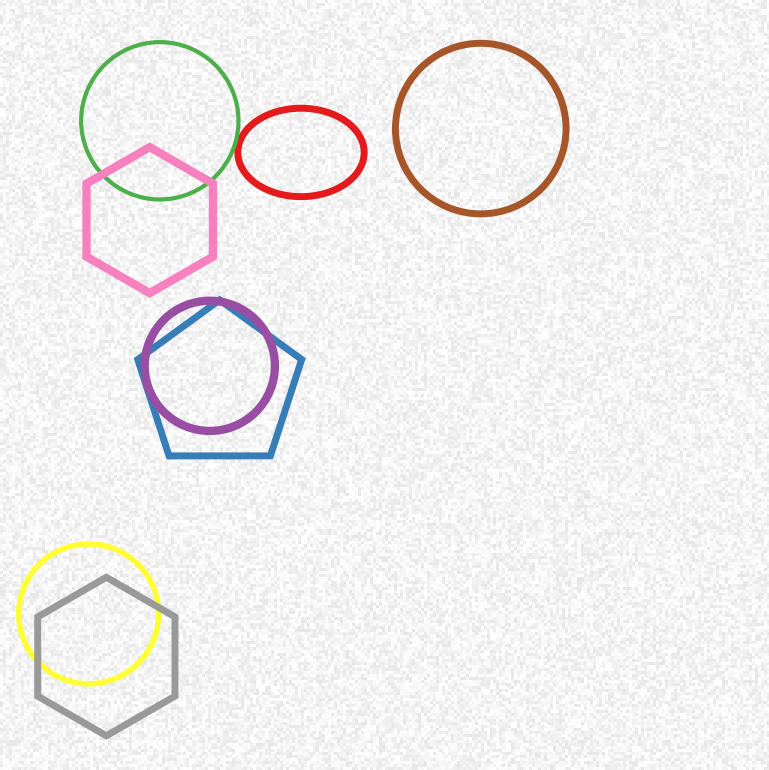[{"shape": "oval", "thickness": 2.5, "radius": 0.41, "center": [0.391, 0.802]}, {"shape": "pentagon", "thickness": 2.5, "radius": 0.56, "center": [0.285, 0.499]}, {"shape": "circle", "thickness": 1.5, "radius": 0.51, "center": [0.208, 0.843]}, {"shape": "circle", "thickness": 3, "radius": 0.42, "center": [0.272, 0.525]}, {"shape": "circle", "thickness": 2, "radius": 0.45, "center": [0.115, 0.203]}, {"shape": "circle", "thickness": 2.5, "radius": 0.55, "center": [0.624, 0.833]}, {"shape": "hexagon", "thickness": 3, "radius": 0.47, "center": [0.194, 0.714]}, {"shape": "hexagon", "thickness": 2.5, "radius": 0.51, "center": [0.138, 0.147]}]